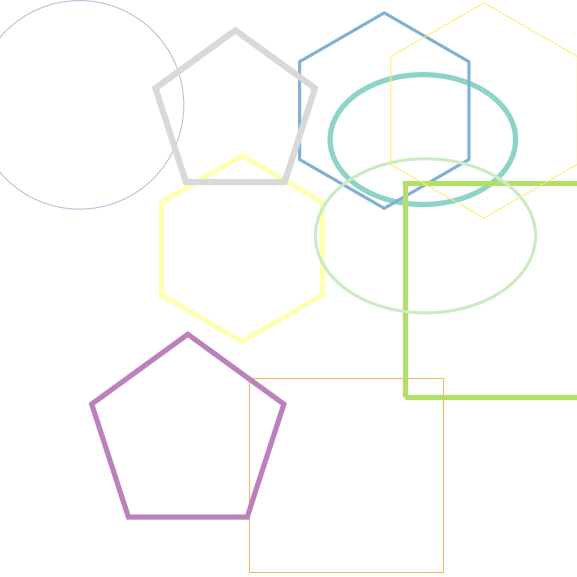[{"shape": "oval", "thickness": 2.5, "radius": 0.8, "center": [0.732, 0.757]}, {"shape": "hexagon", "thickness": 2.5, "radius": 0.8, "center": [0.419, 0.569]}, {"shape": "circle", "thickness": 0.5, "radius": 0.9, "center": [0.138, 0.818]}, {"shape": "hexagon", "thickness": 1.5, "radius": 0.85, "center": [0.665, 0.808]}, {"shape": "square", "thickness": 0.5, "radius": 0.84, "center": [0.6, 0.177]}, {"shape": "square", "thickness": 2.5, "radius": 0.92, "center": [0.885, 0.497]}, {"shape": "pentagon", "thickness": 3, "radius": 0.73, "center": [0.407, 0.801]}, {"shape": "pentagon", "thickness": 2.5, "radius": 0.87, "center": [0.325, 0.245]}, {"shape": "oval", "thickness": 1.5, "radius": 0.95, "center": [0.737, 0.591]}, {"shape": "hexagon", "thickness": 0.5, "radius": 0.93, "center": [0.838, 0.808]}]